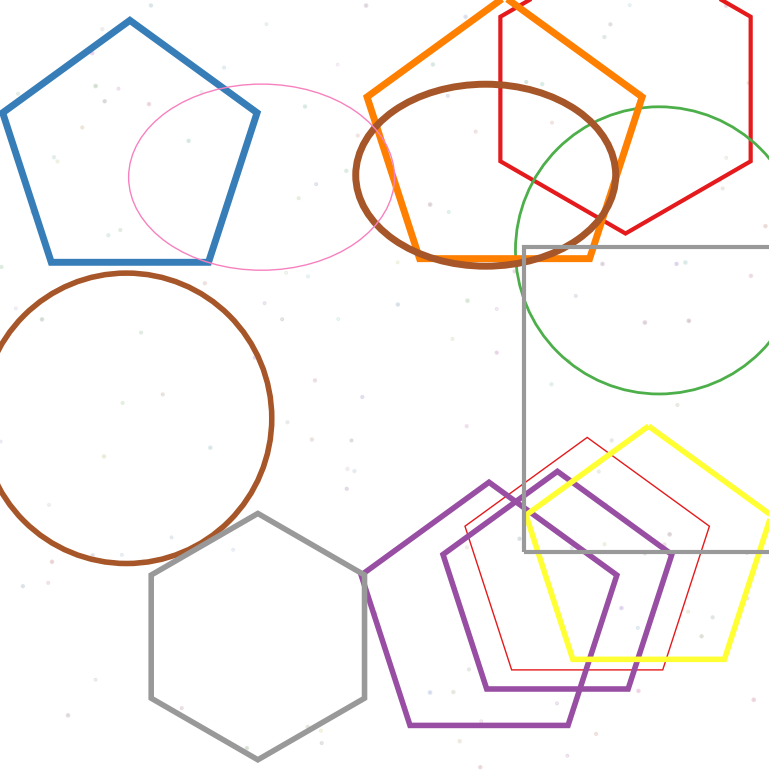[{"shape": "hexagon", "thickness": 1.5, "radius": 0.94, "center": [0.812, 0.884]}, {"shape": "pentagon", "thickness": 0.5, "radius": 0.83, "center": [0.763, 0.265]}, {"shape": "pentagon", "thickness": 2.5, "radius": 0.87, "center": [0.169, 0.8]}, {"shape": "circle", "thickness": 1, "radius": 0.93, "center": [0.856, 0.675]}, {"shape": "pentagon", "thickness": 2, "radius": 0.78, "center": [0.724, 0.232]}, {"shape": "pentagon", "thickness": 2, "radius": 0.87, "center": [0.635, 0.199]}, {"shape": "pentagon", "thickness": 2.5, "radius": 0.94, "center": [0.655, 0.816]}, {"shape": "pentagon", "thickness": 2, "radius": 0.84, "center": [0.842, 0.279]}, {"shape": "oval", "thickness": 2.5, "radius": 0.84, "center": [0.631, 0.772]}, {"shape": "circle", "thickness": 2, "radius": 0.94, "center": [0.164, 0.457]}, {"shape": "oval", "thickness": 0.5, "radius": 0.86, "center": [0.34, 0.77]}, {"shape": "hexagon", "thickness": 2, "radius": 0.8, "center": [0.335, 0.173]}, {"shape": "square", "thickness": 1.5, "radius": 0.99, "center": [0.878, 0.481]}]